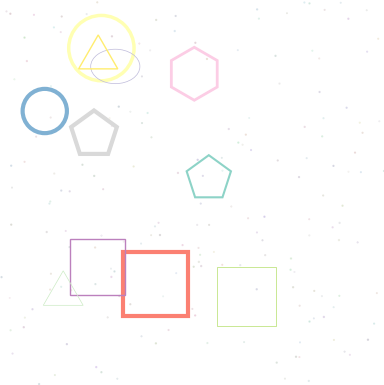[{"shape": "pentagon", "thickness": 1.5, "radius": 0.3, "center": [0.542, 0.536]}, {"shape": "circle", "thickness": 2.5, "radius": 0.42, "center": [0.263, 0.875]}, {"shape": "oval", "thickness": 0.5, "radius": 0.32, "center": [0.299, 0.827]}, {"shape": "square", "thickness": 3, "radius": 0.42, "center": [0.404, 0.262]}, {"shape": "circle", "thickness": 3, "radius": 0.29, "center": [0.116, 0.712]}, {"shape": "square", "thickness": 0.5, "radius": 0.38, "center": [0.639, 0.23]}, {"shape": "hexagon", "thickness": 2, "radius": 0.34, "center": [0.505, 0.808]}, {"shape": "pentagon", "thickness": 3, "radius": 0.31, "center": [0.244, 0.651]}, {"shape": "square", "thickness": 1, "radius": 0.36, "center": [0.253, 0.306]}, {"shape": "triangle", "thickness": 0.5, "radius": 0.3, "center": [0.164, 0.237]}, {"shape": "triangle", "thickness": 1, "radius": 0.29, "center": [0.255, 0.85]}]